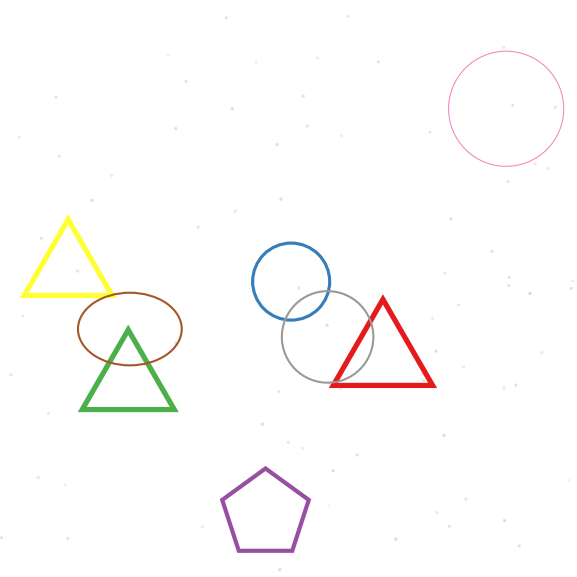[{"shape": "triangle", "thickness": 2.5, "radius": 0.5, "center": [0.663, 0.381]}, {"shape": "circle", "thickness": 1.5, "radius": 0.33, "center": [0.504, 0.512]}, {"shape": "triangle", "thickness": 2.5, "radius": 0.46, "center": [0.222, 0.336]}, {"shape": "pentagon", "thickness": 2, "radius": 0.39, "center": [0.46, 0.109]}, {"shape": "triangle", "thickness": 2.5, "radius": 0.44, "center": [0.118, 0.531]}, {"shape": "oval", "thickness": 1, "radius": 0.45, "center": [0.225, 0.429]}, {"shape": "circle", "thickness": 0.5, "radius": 0.5, "center": [0.876, 0.811]}, {"shape": "circle", "thickness": 1, "radius": 0.4, "center": [0.567, 0.416]}]